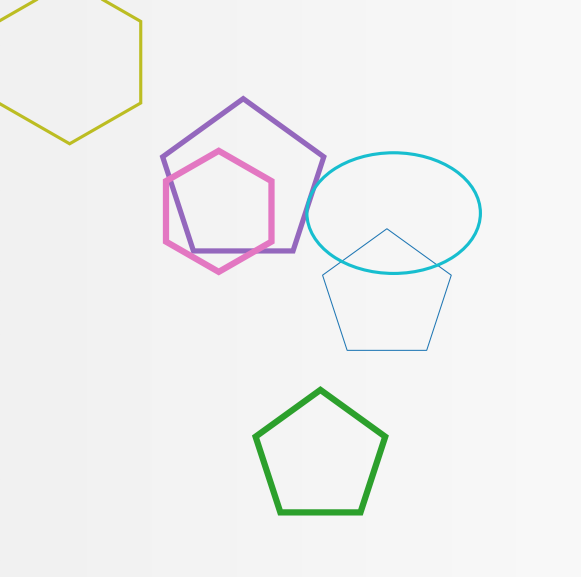[{"shape": "pentagon", "thickness": 0.5, "radius": 0.58, "center": [0.666, 0.487]}, {"shape": "pentagon", "thickness": 3, "radius": 0.59, "center": [0.551, 0.207]}, {"shape": "pentagon", "thickness": 2.5, "radius": 0.73, "center": [0.418, 0.683]}, {"shape": "hexagon", "thickness": 3, "radius": 0.52, "center": [0.376, 0.633]}, {"shape": "hexagon", "thickness": 1.5, "radius": 0.71, "center": [0.12, 0.891]}, {"shape": "oval", "thickness": 1.5, "radius": 0.75, "center": [0.677, 0.63]}]